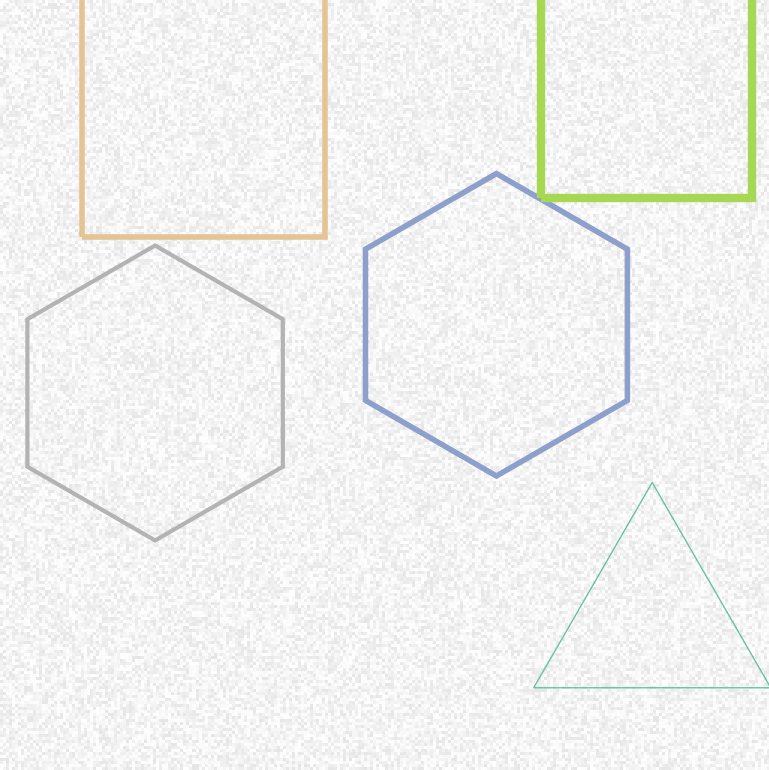[{"shape": "triangle", "thickness": 0.5, "radius": 0.89, "center": [0.847, 0.196]}, {"shape": "hexagon", "thickness": 2, "radius": 0.98, "center": [0.645, 0.578]}, {"shape": "square", "thickness": 3, "radius": 0.69, "center": [0.84, 0.881]}, {"shape": "square", "thickness": 2, "radius": 0.79, "center": [0.265, 0.85]}, {"shape": "hexagon", "thickness": 1.5, "radius": 0.96, "center": [0.201, 0.49]}]